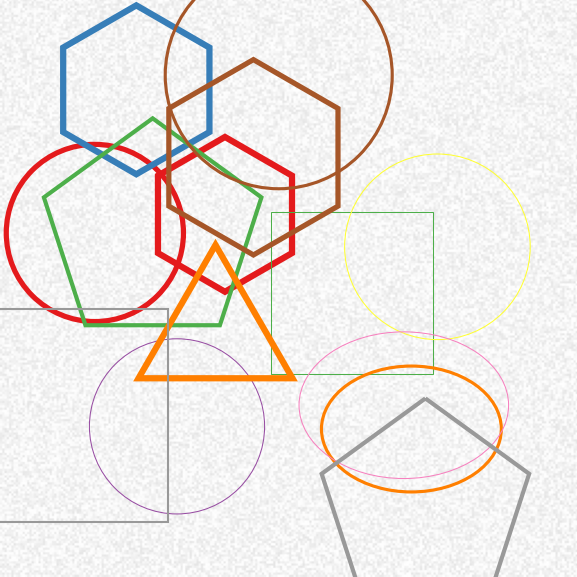[{"shape": "hexagon", "thickness": 3, "radius": 0.67, "center": [0.39, 0.628]}, {"shape": "circle", "thickness": 2.5, "radius": 0.77, "center": [0.164, 0.596]}, {"shape": "hexagon", "thickness": 3, "radius": 0.73, "center": [0.236, 0.844]}, {"shape": "pentagon", "thickness": 2, "radius": 0.99, "center": [0.264, 0.596]}, {"shape": "square", "thickness": 0.5, "radius": 0.7, "center": [0.61, 0.492]}, {"shape": "circle", "thickness": 0.5, "radius": 0.76, "center": [0.307, 0.261]}, {"shape": "oval", "thickness": 1.5, "radius": 0.78, "center": [0.712, 0.256]}, {"shape": "triangle", "thickness": 3, "radius": 0.77, "center": [0.373, 0.421]}, {"shape": "circle", "thickness": 0.5, "radius": 0.8, "center": [0.757, 0.572]}, {"shape": "hexagon", "thickness": 2.5, "radius": 0.85, "center": [0.439, 0.727]}, {"shape": "circle", "thickness": 1.5, "radius": 0.98, "center": [0.483, 0.869]}, {"shape": "oval", "thickness": 0.5, "radius": 0.91, "center": [0.699, 0.297]}, {"shape": "pentagon", "thickness": 2, "radius": 0.94, "center": [0.737, 0.12]}, {"shape": "square", "thickness": 1, "radius": 0.92, "center": [0.107, 0.28]}]